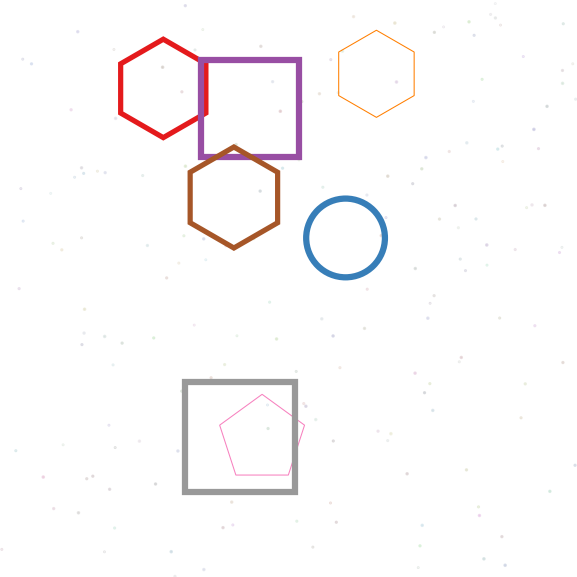[{"shape": "hexagon", "thickness": 2.5, "radius": 0.43, "center": [0.283, 0.846]}, {"shape": "circle", "thickness": 3, "radius": 0.34, "center": [0.598, 0.587]}, {"shape": "square", "thickness": 3, "radius": 0.42, "center": [0.433, 0.811]}, {"shape": "hexagon", "thickness": 0.5, "radius": 0.38, "center": [0.652, 0.871]}, {"shape": "hexagon", "thickness": 2.5, "radius": 0.44, "center": [0.405, 0.657]}, {"shape": "pentagon", "thickness": 0.5, "radius": 0.39, "center": [0.454, 0.239]}, {"shape": "square", "thickness": 3, "radius": 0.48, "center": [0.415, 0.242]}]